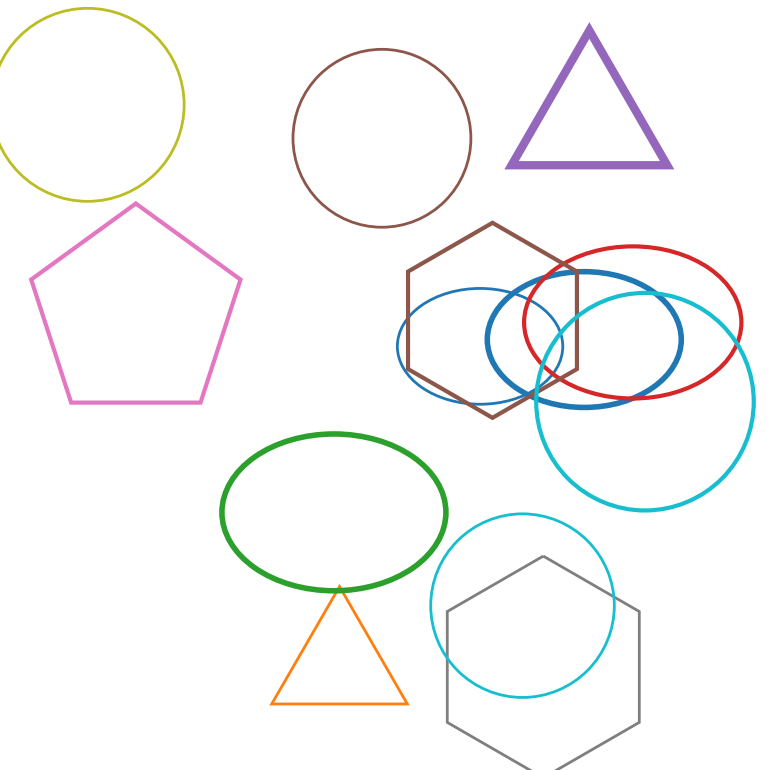[{"shape": "oval", "thickness": 1, "radius": 0.54, "center": [0.623, 0.55]}, {"shape": "oval", "thickness": 2, "radius": 0.63, "center": [0.759, 0.559]}, {"shape": "triangle", "thickness": 1, "radius": 0.51, "center": [0.441, 0.137]}, {"shape": "oval", "thickness": 2, "radius": 0.73, "center": [0.434, 0.335]}, {"shape": "oval", "thickness": 1.5, "radius": 0.71, "center": [0.822, 0.581]}, {"shape": "triangle", "thickness": 3, "radius": 0.58, "center": [0.765, 0.844]}, {"shape": "circle", "thickness": 1, "radius": 0.58, "center": [0.496, 0.82]}, {"shape": "hexagon", "thickness": 1.5, "radius": 0.63, "center": [0.64, 0.584]}, {"shape": "pentagon", "thickness": 1.5, "radius": 0.71, "center": [0.176, 0.593]}, {"shape": "hexagon", "thickness": 1, "radius": 0.72, "center": [0.706, 0.134]}, {"shape": "circle", "thickness": 1, "radius": 0.63, "center": [0.114, 0.864]}, {"shape": "circle", "thickness": 1, "radius": 0.6, "center": [0.679, 0.213]}, {"shape": "circle", "thickness": 1.5, "radius": 0.71, "center": [0.838, 0.478]}]